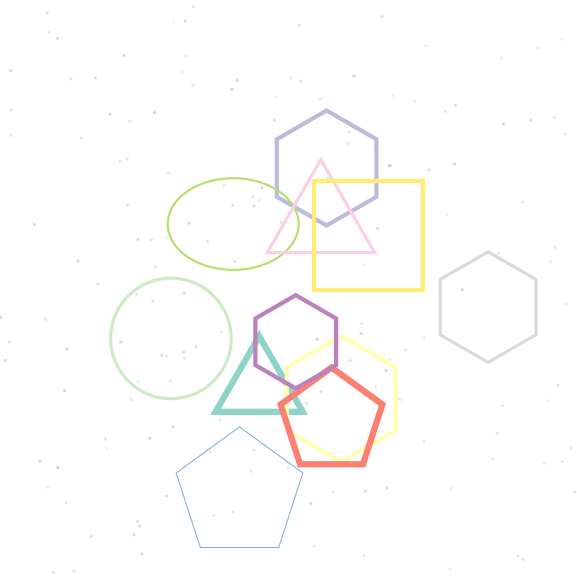[{"shape": "triangle", "thickness": 3, "radius": 0.44, "center": [0.449, 0.33]}, {"shape": "hexagon", "thickness": 2, "radius": 0.54, "center": [0.591, 0.308]}, {"shape": "hexagon", "thickness": 2, "radius": 0.5, "center": [0.566, 0.708]}, {"shape": "pentagon", "thickness": 3, "radius": 0.46, "center": [0.574, 0.27]}, {"shape": "pentagon", "thickness": 0.5, "radius": 0.58, "center": [0.415, 0.144]}, {"shape": "oval", "thickness": 1, "radius": 0.57, "center": [0.404, 0.611]}, {"shape": "triangle", "thickness": 1.5, "radius": 0.54, "center": [0.556, 0.615]}, {"shape": "hexagon", "thickness": 1.5, "radius": 0.48, "center": [0.845, 0.467]}, {"shape": "hexagon", "thickness": 2, "radius": 0.4, "center": [0.512, 0.407]}, {"shape": "circle", "thickness": 1.5, "radius": 0.52, "center": [0.296, 0.413]}, {"shape": "square", "thickness": 2, "radius": 0.47, "center": [0.638, 0.592]}]